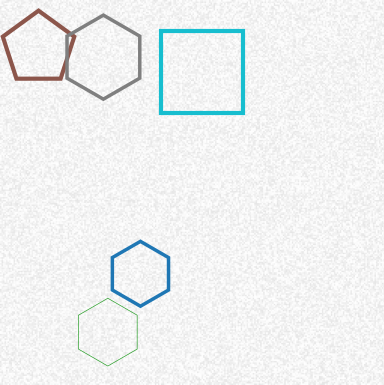[{"shape": "hexagon", "thickness": 2.5, "radius": 0.42, "center": [0.365, 0.289]}, {"shape": "hexagon", "thickness": 0.5, "radius": 0.44, "center": [0.28, 0.137]}, {"shape": "pentagon", "thickness": 3, "radius": 0.49, "center": [0.1, 0.875]}, {"shape": "hexagon", "thickness": 2.5, "radius": 0.55, "center": [0.269, 0.852]}, {"shape": "square", "thickness": 3, "radius": 0.53, "center": [0.525, 0.812]}]